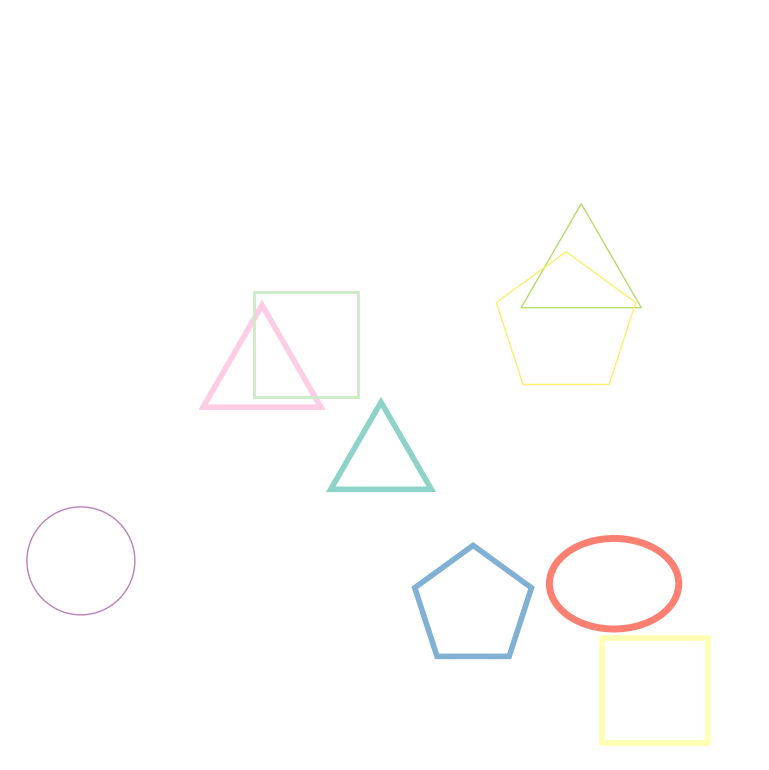[{"shape": "triangle", "thickness": 2, "radius": 0.38, "center": [0.495, 0.402]}, {"shape": "square", "thickness": 2, "radius": 0.34, "center": [0.851, 0.103]}, {"shape": "oval", "thickness": 2.5, "radius": 0.42, "center": [0.797, 0.242]}, {"shape": "pentagon", "thickness": 2, "radius": 0.4, "center": [0.614, 0.212]}, {"shape": "triangle", "thickness": 0.5, "radius": 0.45, "center": [0.755, 0.645]}, {"shape": "triangle", "thickness": 2, "radius": 0.44, "center": [0.34, 0.515]}, {"shape": "circle", "thickness": 0.5, "radius": 0.35, "center": [0.105, 0.272]}, {"shape": "square", "thickness": 1, "radius": 0.34, "center": [0.397, 0.553]}, {"shape": "pentagon", "thickness": 0.5, "radius": 0.48, "center": [0.735, 0.578]}]